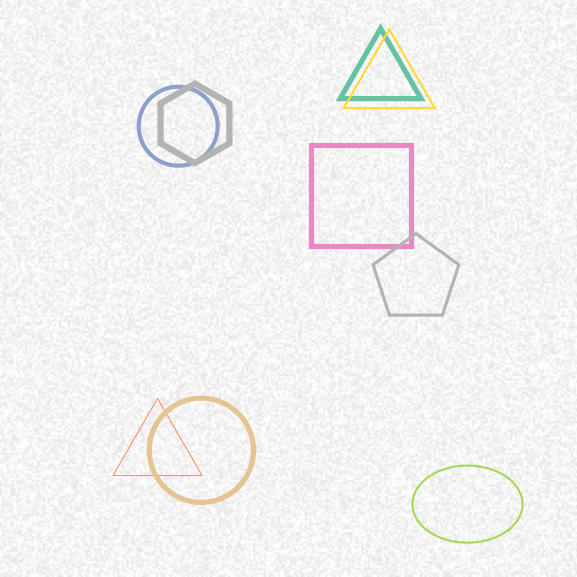[{"shape": "triangle", "thickness": 2.5, "radius": 0.4, "center": [0.659, 0.869]}, {"shape": "triangle", "thickness": 0.5, "radius": 0.45, "center": [0.273, 0.22]}, {"shape": "circle", "thickness": 2, "radius": 0.34, "center": [0.309, 0.781]}, {"shape": "square", "thickness": 2.5, "radius": 0.44, "center": [0.625, 0.661]}, {"shape": "oval", "thickness": 1, "radius": 0.48, "center": [0.81, 0.126]}, {"shape": "triangle", "thickness": 1, "radius": 0.46, "center": [0.674, 0.857]}, {"shape": "circle", "thickness": 2.5, "radius": 0.45, "center": [0.349, 0.219]}, {"shape": "hexagon", "thickness": 3, "radius": 0.34, "center": [0.338, 0.785]}, {"shape": "pentagon", "thickness": 1.5, "radius": 0.39, "center": [0.72, 0.517]}]